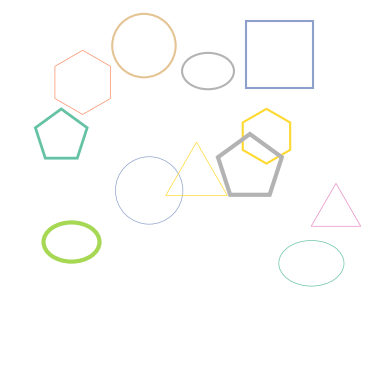[{"shape": "oval", "thickness": 0.5, "radius": 0.42, "center": [0.809, 0.316]}, {"shape": "pentagon", "thickness": 2, "radius": 0.35, "center": [0.159, 0.646]}, {"shape": "hexagon", "thickness": 0.5, "radius": 0.42, "center": [0.215, 0.786]}, {"shape": "circle", "thickness": 0.5, "radius": 0.44, "center": [0.387, 0.505]}, {"shape": "square", "thickness": 1.5, "radius": 0.43, "center": [0.727, 0.857]}, {"shape": "triangle", "thickness": 0.5, "radius": 0.37, "center": [0.873, 0.449]}, {"shape": "oval", "thickness": 3, "radius": 0.36, "center": [0.186, 0.371]}, {"shape": "triangle", "thickness": 0.5, "radius": 0.46, "center": [0.511, 0.538]}, {"shape": "hexagon", "thickness": 1.5, "radius": 0.36, "center": [0.692, 0.646]}, {"shape": "circle", "thickness": 1.5, "radius": 0.41, "center": [0.374, 0.882]}, {"shape": "pentagon", "thickness": 3, "radius": 0.44, "center": [0.649, 0.565]}, {"shape": "oval", "thickness": 1.5, "radius": 0.34, "center": [0.54, 0.815]}]